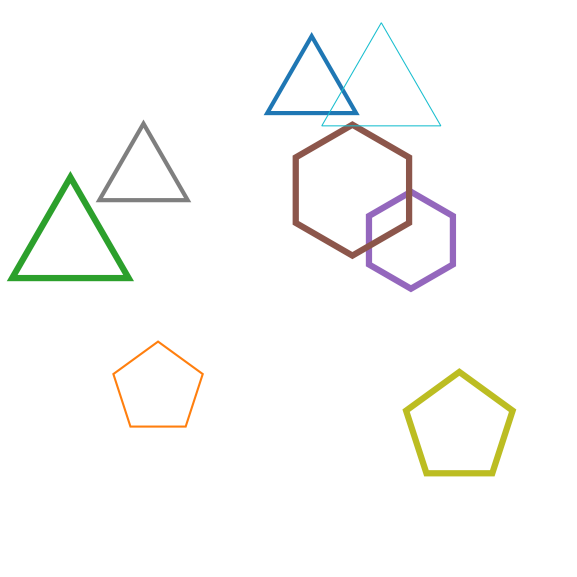[{"shape": "triangle", "thickness": 2, "radius": 0.44, "center": [0.54, 0.848]}, {"shape": "pentagon", "thickness": 1, "radius": 0.41, "center": [0.274, 0.326]}, {"shape": "triangle", "thickness": 3, "radius": 0.58, "center": [0.122, 0.576]}, {"shape": "hexagon", "thickness": 3, "radius": 0.42, "center": [0.712, 0.583]}, {"shape": "hexagon", "thickness": 3, "radius": 0.57, "center": [0.61, 0.67]}, {"shape": "triangle", "thickness": 2, "radius": 0.44, "center": [0.248, 0.697]}, {"shape": "pentagon", "thickness": 3, "radius": 0.48, "center": [0.795, 0.258]}, {"shape": "triangle", "thickness": 0.5, "radius": 0.6, "center": [0.66, 0.841]}]